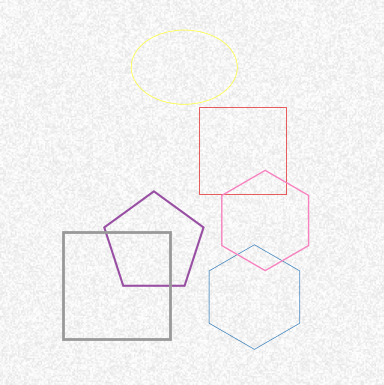[{"shape": "square", "thickness": 0.5, "radius": 0.57, "center": [0.63, 0.61]}, {"shape": "hexagon", "thickness": 0.5, "radius": 0.68, "center": [0.661, 0.228]}, {"shape": "pentagon", "thickness": 1.5, "radius": 0.68, "center": [0.4, 0.367]}, {"shape": "oval", "thickness": 0.5, "radius": 0.69, "center": [0.479, 0.825]}, {"shape": "hexagon", "thickness": 1, "radius": 0.65, "center": [0.689, 0.427]}, {"shape": "square", "thickness": 2, "radius": 0.7, "center": [0.302, 0.259]}]